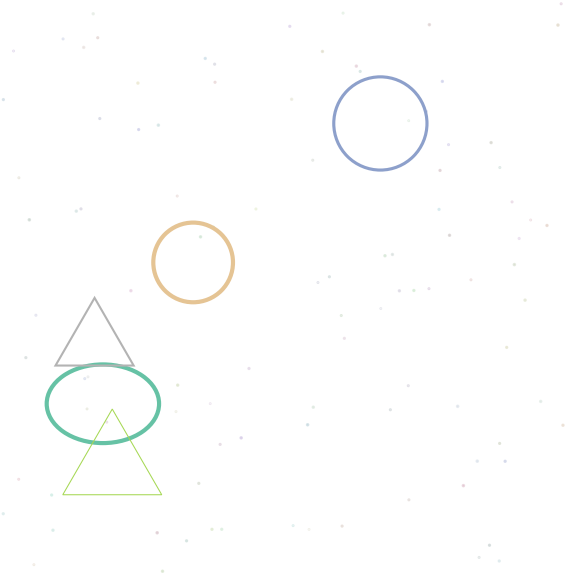[{"shape": "oval", "thickness": 2, "radius": 0.49, "center": [0.178, 0.3]}, {"shape": "circle", "thickness": 1.5, "radius": 0.4, "center": [0.659, 0.785]}, {"shape": "triangle", "thickness": 0.5, "radius": 0.49, "center": [0.194, 0.192]}, {"shape": "circle", "thickness": 2, "radius": 0.34, "center": [0.334, 0.545]}, {"shape": "triangle", "thickness": 1, "radius": 0.39, "center": [0.164, 0.405]}]